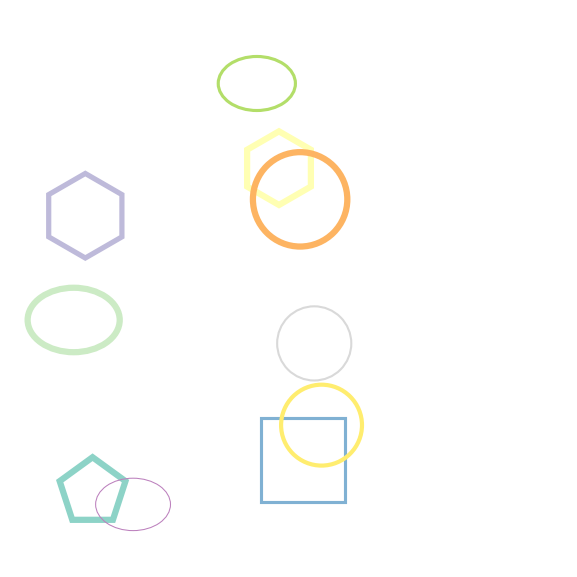[{"shape": "pentagon", "thickness": 3, "radius": 0.3, "center": [0.16, 0.147]}, {"shape": "hexagon", "thickness": 3, "radius": 0.32, "center": [0.483, 0.708]}, {"shape": "hexagon", "thickness": 2.5, "radius": 0.37, "center": [0.148, 0.626]}, {"shape": "square", "thickness": 1.5, "radius": 0.36, "center": [0.525, 0.203]}, {"shape": "circle", "thickness": 3, "radius": 0.41, "center": [0.52, 0.654]}, {"shape": "oval", "thickness": 1.5, "radius": 0.33, "center": [0.445, 0.855]}, {"shape": "circle", "thickness": 1, "radius": 0.32, "center": [0.544, 0.404]}, {"shape": "oval", "thickness": 0.5, "radius": 0.32, "center": [0.23, 0.126]}, {"shape": "oval", "thickness": 3, "radius": 0.4, "center": [0.128, 0.445]}, {"shape": "circle", "thickness": 2, "radius": 0.35, "center": [0.557, 0.263]}]